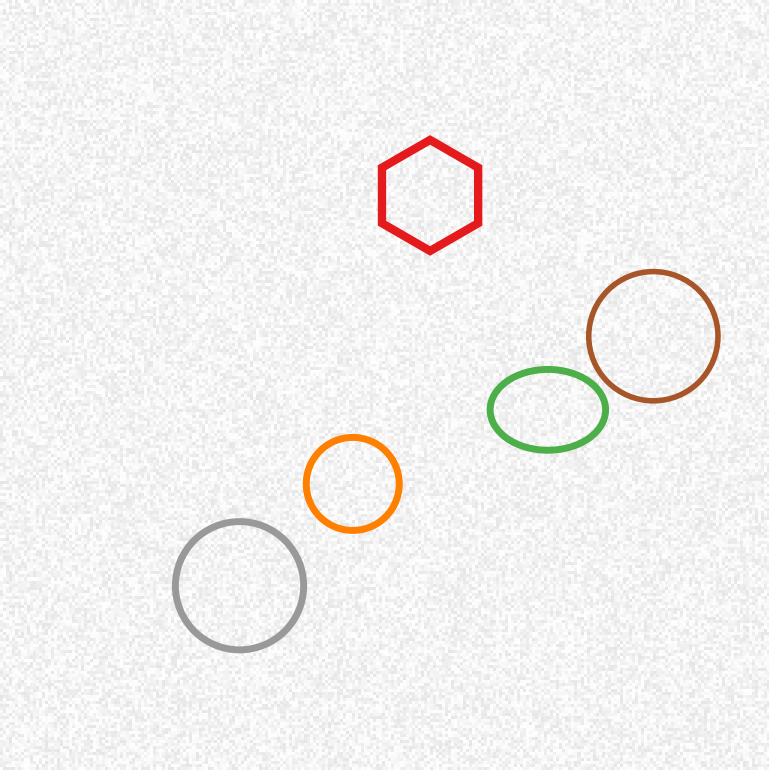[{"shape": "hexagon", "thickness": 3, "radius": 0.36, "center": [0.559, 0.746]}, {"shape": "oval", "thickness": 2.5, "radius": 0.37, "center": [0.712, 0.468]}, {"shape": "circle", "thickness": 2.5, "radius": 0.3, "center": [0.458, 0.372]}, {"shape": "circle", "thickness": 2, "radius": 0.42, "center": [0.849, 0.563]}, {"shape": "circle", "thickness": 2.5, "radius": 0.42, "center": [0.311, 0.239]}]